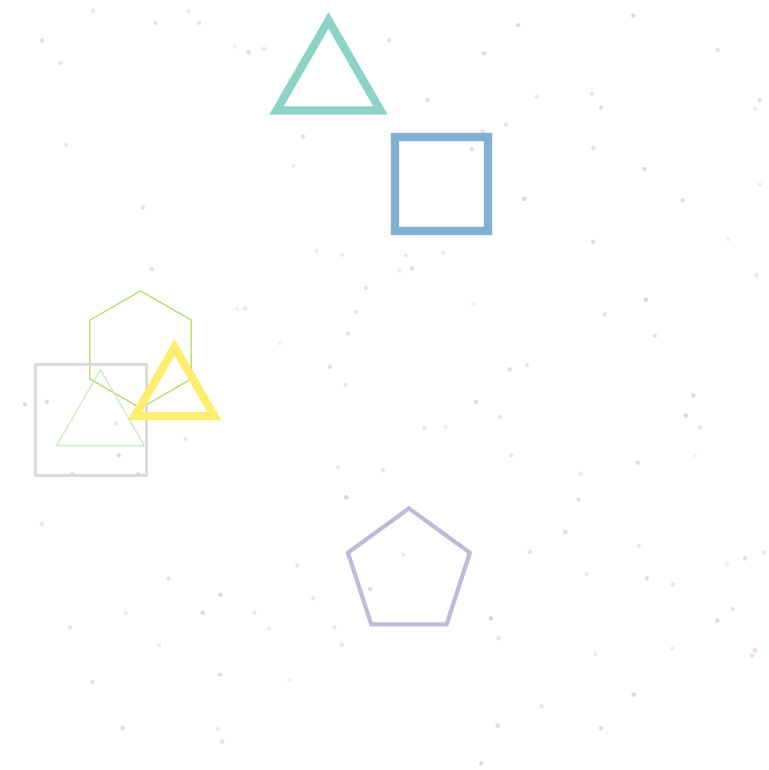[{"shape": "triangle", "thickness": 3, "radius": 0.39, "center": [0.427, 0.896]}, {"shape": "pentagon", "thickness": 1.5, "radius": 0.42, "center": [0.531, 0.257]}, {"shape": "square", "thickness": 3, "radius": 0.3, "center": [0.574, 0.761]}, {"shape": "hexagon", "thickness": 0.5, "radius": 0.38, "center": [0.183, 0.546]}, {"shape": "square", "thickness": 1, "radius": 0.36, "center": [0.117, 0.455]}, {"shape": "triangle", "thickness": 0.5, "radius": 0.33, "center": [0.13, 0.454]}, {"shape": "triangle", "thickness": 3, "radius": 0.3, "center": [0.227, 0.489]}]